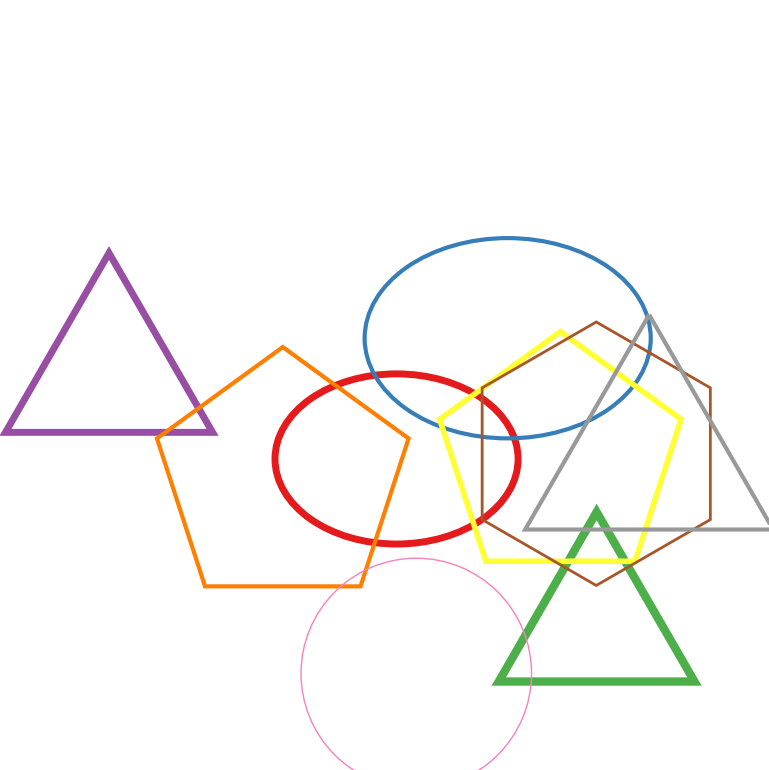[{"shape": "oval", "thickness": 2.5, "radius": 0.79, "center": [0.515, 0.404]}, {"shape": "oval", "thickness": 1.5, "radius": 0.93, "center": [0.659, 0.561]}, {"shape": "triangle", "thickness": 3, "radius": 0.73, "center": [0.775, 0.188]}, {"shape": "triangle", "thickness": 2.5, "radius": 0.78, "center": [0.142, 0.516]}, {"shape": "pentagon", "thickness": 1.5, "radius": 0.86, "center": [0.367, 0.377]}, {"shape": "pentagon", "thickness": 2, "radius": 0.82, "center": [0.728, 0.404]}, {"shape": "hexagon", "thickness": 1, "radius": 0.86, "center": [0.774, 0.411]}, {"shape": "circle", "thickness": 0.5, "radius": 0.75, "center": [0.541, 0.125]}, {"shape": "triangle", "thickness": 1.5, "radius": 0.93, "center": [0.843, 0.405]}]